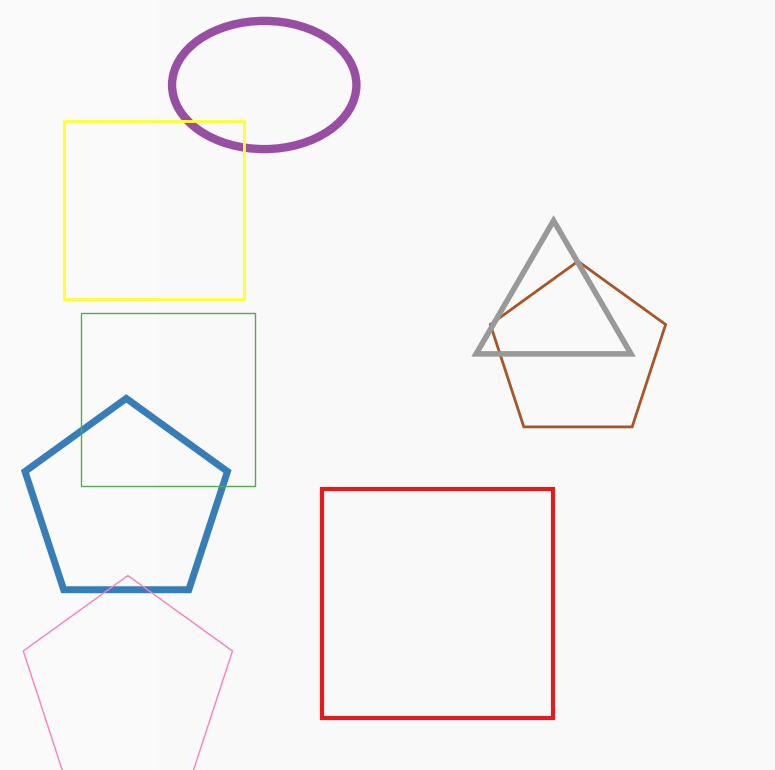[{"shape": "square", "thickness": 1.5, "radius": 0.74, "center": [0.565, 0.217]}, {"shape": "pentagon", "thickness": 2.5, "radius": 0.69, "center": [0.163, 0.345]}, {"shape": "square", "thickness": 0.5, "radius": 0.56, "center": [0.217, 0.481]}, {"shape": "oval", "thickness": 3, "radius": 0.59, "center": [0.341, 0.89]}, {"shape": "square", "thickness": 1, "radius": 0.58, "center": [0.199, 0.728]}, {"shape": "pentagon", "thickness": 1, "radius": 0.59, "center": [0.746, 0.542]}, {"shape": "pentagon", "thickness": 0.5, "radius": 0.71, "center": [0.165, 0.111]}, {"shape": "triangle", "thickness": 2, "radius": 0.58, "center": [0.714, 0.598]}]